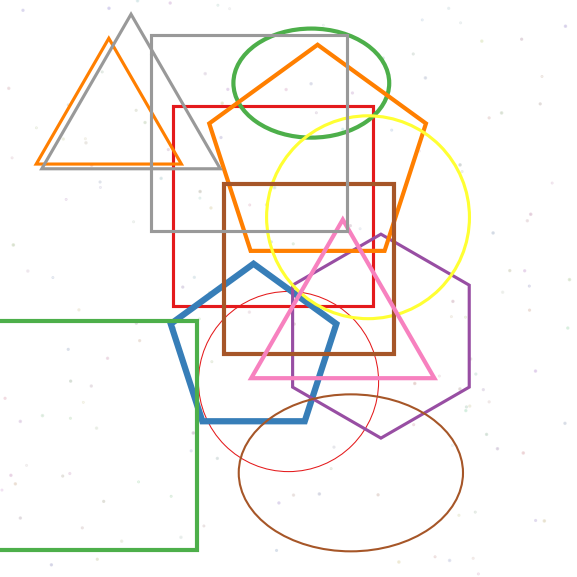[{"shape": "square", "thickness": 1.5, "radius": 0.87, "center": [0.473, 0.642]}, {"shape": "circle", "thickness": 0.5, "radius": 0.78, "center": [0.5, 0.338]}, {"shape": "pentagon", "thickness": 3, "radius": 0.75, "center": [0.439, 0.392]}, {"shape": "oval", "thickness": 2, "radius": 0.67, "center": [0.539, 0.855]}, {"shape": "square", "thickness": 2, "radius": 0.99, "center": [0.143, 0.244]}, {"shape": "hexagon", "thickness": 1.5, "radius": 0.88, "center": [0.66, 0.417]}, {"shape": "pentagon", "thickness": 2, "radius": 0.99, "center": [0.55, 0.724]}, {"shape": "triangle", "thickness": 1.5, "radius": 0.73, "center": [0.188, 0.788]}, {"shape": "circle", "thickness": 1.5, "radius": 0.88, "center": [0.637, 0.623]}, {"shape": "oval", "thickness": 1, "radius": 0.97, "center": [0.608, 0.18]}, {"shape": "square", "thickness": 2, "radius": 0.74, "center": [0.535, 0.533]}, {"shape": "triangle", "thickness": 2, "radius": 0.92, "center": [0.594, 0.436]}, {"shape": "square", "thickness": 1.5, "radius": 0.85, "center": [0.431, 0.769]}, {"shape": "triangle", "thickness": 1.5, "radius": 0.89, "center": [0.227, 0.796]}]